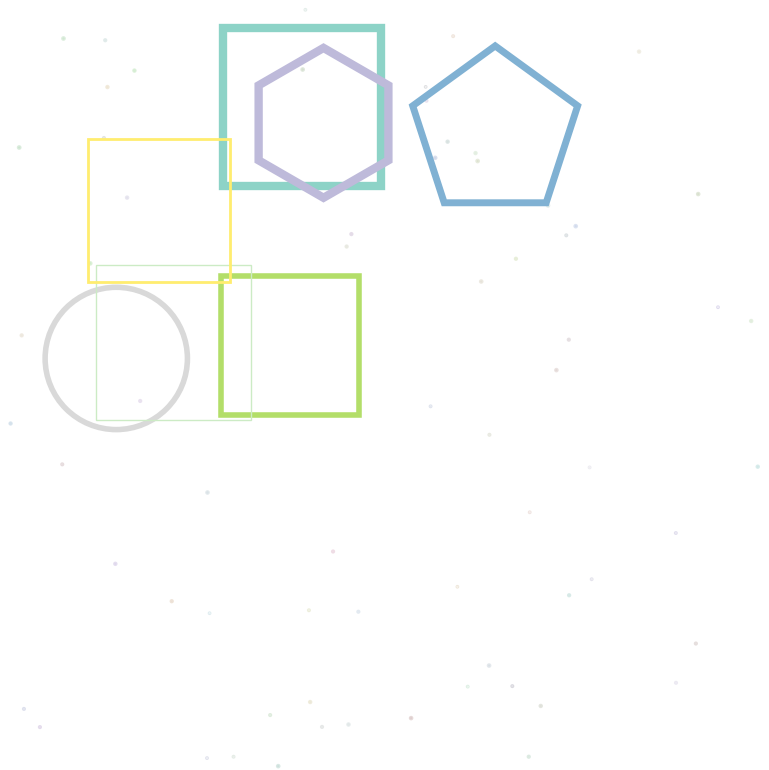[{"shape": "square", "thickness": 3, "radius": 0.51, "center": [0.392, 0.861]}, {"shape": "hexagon", "thickness": 3, "radius": 0.49, "center": [0.42, 0.84]}, {"shape": "pentagon", "thickness": 2.5, "radius": 0.56, "center": [0.643, 0.828]}, {"shape": "square", "thickness": 2, "radius": 0.45, "center": [0.377, 0.551]}, {"shape": "circle", "thickness": 2, "radius": 0.46, "center": [0.151, 0.534]}, {"shape": "square", "thickness": 0.5, "radius": 0.5, "center": [0.225, 0.556]}, {"shape": "square", "thickness": 1, "radius": 0.46, "center": [0.206, 0.727]}]